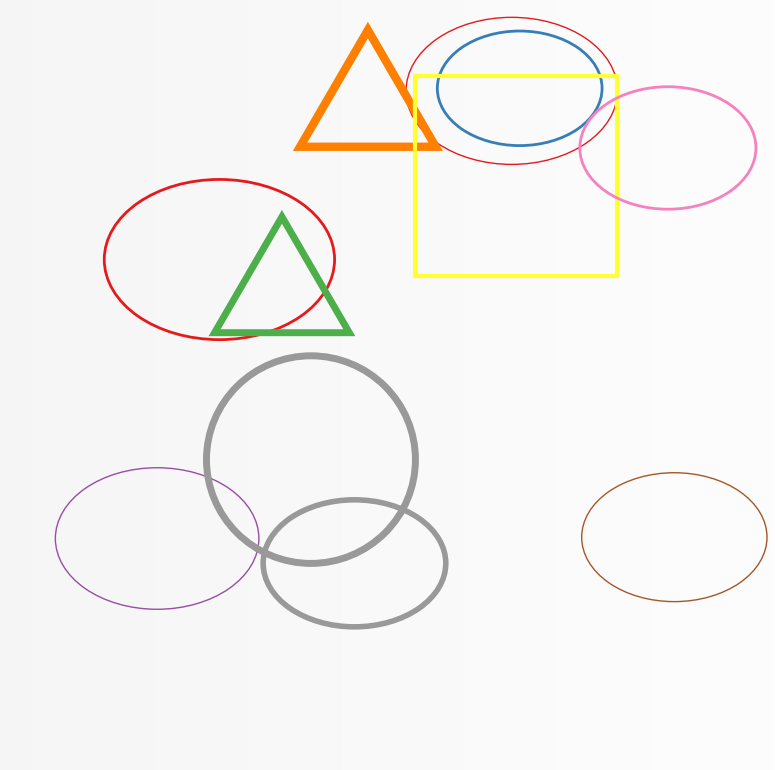[{"shape": "oval", "thickness": 0.5, "radius": 0.68, "center": [0.66, 0.882]}, {"shape": "oval", "thickness": 1, "radius": 0.74, "center": [0.283, 0.663]}, {"shape": "oval", "thickness": 1, "radius": 0.53, "center": [0.671, 0.885]}, {"shape": "triangle", "thickness": 2.5, "radius": 0.5, "center": [0.364, 0.618]}, {"shape": "oval", "thickness": 0.5, "radius": 0.66, "center": [0.203, 0.301]}, {"shape": "triangle", "thickness": 3, "radius": 0.51, "center": [0.475, 0.86]}, {"shape": "square", "thickness": 1.5, "radius": 0.65, "center": [0.665, 0.771]}, {"shape": "oval", "thickness": 0.5, "radius": 0.6, "center": [0.87, 0.302]}, {"shape": "oval", "thickness": 1, "radius": 0.57, "center": [0.862, 0.808]}, {"shape": "oval", "thickness": 2, "radius": 0.59, "center": [0.457, 0.268]}, {"shape": "circle", "thickness": 2.5, "radius": 0.67, "center": [0.401, 0.403]}]